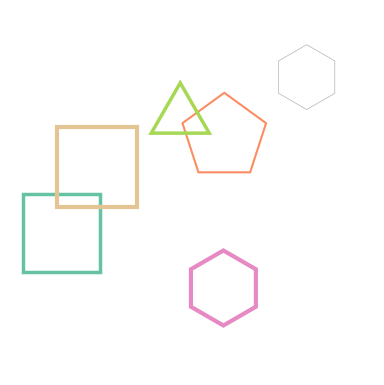[{"shape": "square", "thickness": 2.5, "radius": 0.51, "center": [0.16, 0.395]}, {"shape": "pentagon", "thickness": 1.5, "radius": 0.57, "center": [0.583, 0.645]}, {"shape": "hexagon", "thickness": 3, "radius": 0.49, "center": [0.58, 0.252]}, {"shape": "triangle", "thickness": 2.5, "radius": 0.43, "center": [0.468, 0.698]}, {"shape": "square", "thickness": 3, "radius": 0.52, "center": [0.251, 0.567]}, {"shape": "hexagon", "thickness": 0.5, "radius": 0.42, "center": [0.797, 0.8]}]